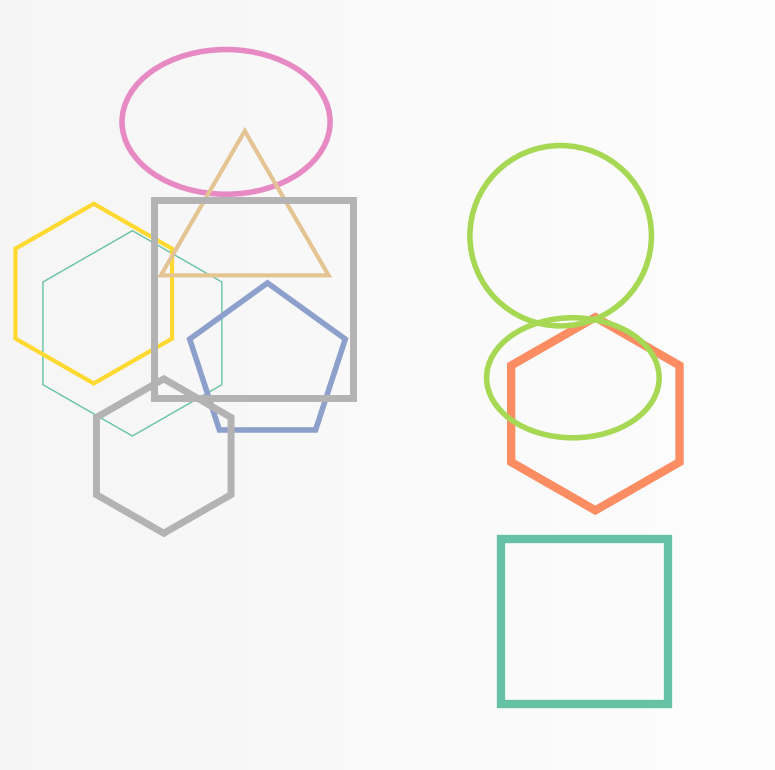[{"shape": "square", "thickness": 3, "radius": 0.54, "center": [0.754, 0.193]}, {"shape": "hexagon", "thickness": 0.5, "radius": 0.67, "center": [0.171, 0.567]}, {"shape": "hexagon", "thickness": 3, "radius": 0.63, "center": [0.768, 0.463]}, {"shape": "pentagon", "thickness": 2, "radius": 0.53, "center": [0.345, 0.527]}, {"shape": "oval", "thickness": 2, "radius": 0.67, "center": [0.292, 0.842]}, {"shape": "circle", "thickness": 2, "radius": 0.59, "center": [0.723, 0.694]}, {"shape": "oval", "thickness": 2, "radius": 0.56, "center": [0.739, 0.509]}, {"shape": "hexagon", "thickness": 1.5, "radius": 0.58, "center": [0.121, 0.619]}, {"shape": "triangle", "thickness": 1.5, "radius": 0.62, "center": [0.316, 0.705]}, {"shape": "hexagon", "thickness": 2.5, "radius": 0.5, "center": [0.211, 0.408]}, {"shape": "square", "thickness": 2.5, "radius": 0.64, "center": [0.328, 0.612]}]